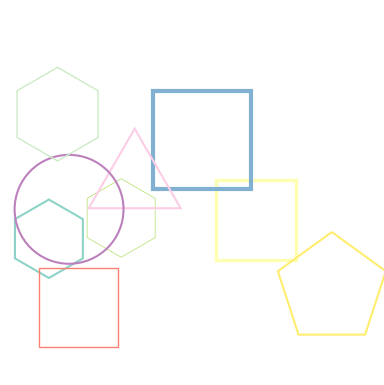[{"shape": "hexagon", "thickness": 1.5, "radius": 0.51, "center": [0.127, 0.38]}, {"shape": "square", "thickness": 2.5, "radius": 0.52, "center": [0.664, 0.429]}, {"shape": "square", "thickness": 1, "radius": 0.51, "center": [0.204, 0.201]}, {"shape": "square", "thickness": 3, "radius": 0.63, "center": [0.524, 0.637]}, {"shape": "hexagon", "thickness": 0.5, "radius": 0.51, "center": [0.315, 0.434]}, {"shape": "triangle", "thickness": 1.5, "radius": 0.69, "center": [0.35, 0.528]}, {"shape": "circle", "thickness": 1.5, "radius": 0.71, "center": [0.179, 0.456]}, {"shape": "hexagon", "thickness": 1, "radius": 0.61, "center": [0.15, 0.704]}, {"shape": "pentagon", "thickness": 1.5, "radius": 0.74, "center": [0.862, 0.25]}]